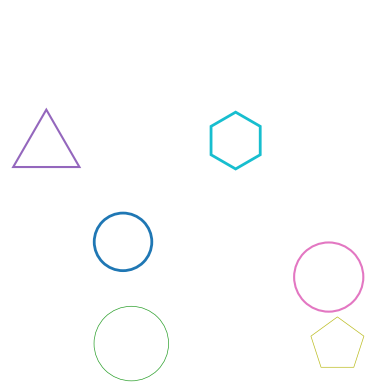[{"shape": "circle", "thickness": 2, "radius": 0.37, "center": [0.32, 0.372]}, {"shape": "circle", "thickness": 0.5, "radius": 0.48, "center": [0.341, 0.108]}, {"shape": "triangle", "thickness": 1.5, "radius": 0.5, "center": [0.12, 0.616]}, {"shape": "circle", "thickness": 1.5, "radius": 0.45, "center": [0.854, 0.28]}, {"shape": "pentagon", "thickness": 0.5, "radius": 0.36, "center": [0.876, 0.105]}, {"shape": "hexagon", "thickness": 2, "radius": 0.37, "center": [0.612, 0.635]}]